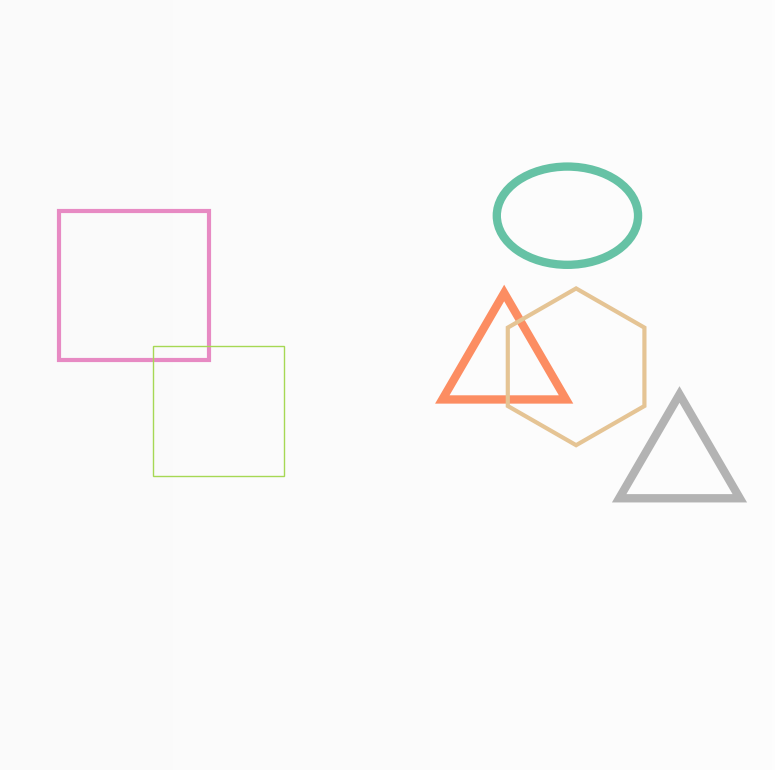[{"shape": "oval", "thickness": 3, "radius": 0.46, "center": [0.732, 0.72]}, {"shape": "triangle", "thickness": 3, "radius": 0.46, "center": [0.651, 0.527]}, {"shape": "square", "thickness": 1.5, "radius": 0.48, "center": [0.173, 0.629]}, {"shape": "square", "thickness": 0.5, "radius": 0.42, "center": [0.282, 0.466]}, {"shape": "hexagon", "thickness": 1.5, "radius": 0.51, "center": [0.743, 0.524]}, {"shape": "triangle", "thickness": 3, "radius": 0.45, "center": [0.877, 0.398]}]